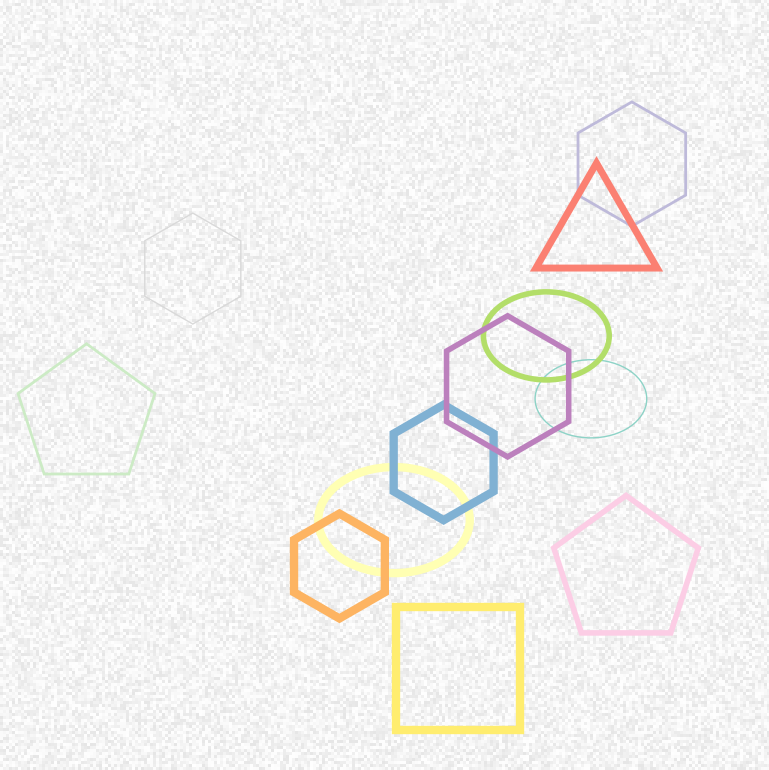[{"shape": "oval", "thickness": 0.5, "radius": 0.36, "center": [0.767, 0.482]}, {"shape": "oval", "thickness": 3, "radius": 0.49, "center": [0.512, 0.325]}, {"shape": "hexagon", "thickness": 1, "radius": 0.4, "center": [0.821, 0.787]}, {"shape": "triangle", "thickness": 2.5, "radius": 0.45, "center": [0.775, 0.697]}, {"shape": "hexagon", "thickness": 3, "radius": 0.37, "center": [0.576, 0.399]}, {"shape": "hexagon", "thickness": 3, "radius": 0.34, "center": [0.441, 0.265]}, {"shape": "oval", "thickness": 2, "radius": 0.41, "center": [0.71, 0.564]}, {"shape": "pentagon", "thickness": 2, "radius": 0.49, "center": [0.813, 0.258]}, {"shape": "hexagon", "thickness": 0.5, "radius": 0.36, "center": [0.25, 0.651]}, {"shape": "hexagon", "thickness": 2, "radius": 0.46, "center": [0.659, 0.498]}, {"shape": "pentagon", "thickness": 1, "radius": 0.47, "center": [0.112, 0.46]}, {"shape": "square", "thickness": 3, "radius": 0.4, "center": [0.595, 0.131]}]